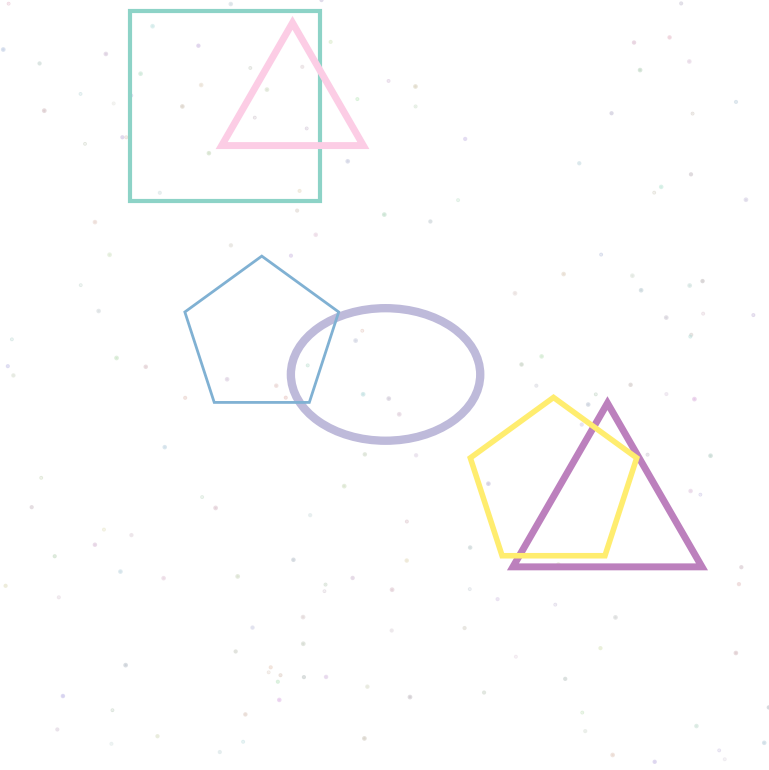[{"shape": "square", "thickness": 1.5, "radius": 0.62, "center": [0.292, 0.862]}, {"shape": "oval", "thickness": 3, "radius": 0.61, "center": [0.501, 0.514]}, {"shape": "pentagon", "thickness": 1, "radius": 0.53, "center": [0.34, 0.562]}, {"shape": "triangle", "thickness": 2.5, "radius": 0.53, "center": [0.38, 0.864]}, {"shape": "triangle", "thickness": 2.5, "radius": 0.71, "center": [0.789, 0.335]}, {"shape": "pentagon", "thickness": 2, "radius": 0.57, "center": [0.719, 0.37]}]